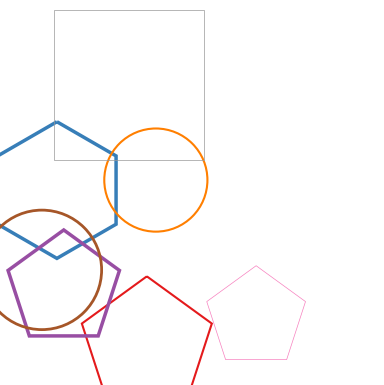[{"shape": "pentagon", "thickness": 1.5, "radius": 0.89, "center": [0.381, 0.105]}, {"shape": "hexagon", "thickness": 2.5, "radius": 0.89, "center": [0.148, 0.506]}, {"shape": "pentagon", "thickness": 2.5, "radius": 0.76, "center": [0.166, 0.251]}, {"shape": "circle", "thickness": 1.5, "radius": 0.67, "center": [0.405, 0.532]}, {"shape": "circle", "thickness": 2, "radius": 0.78, "center": [0.109, 0.299]}, {"shape": "pentagon", "thickness": 0.5, "radius": 0.67, "center": [0.665, 0.175]}, {"shape": "square", "thickness": 0.5, "radius": 0.97, "center": [0.335, 0.78]}]